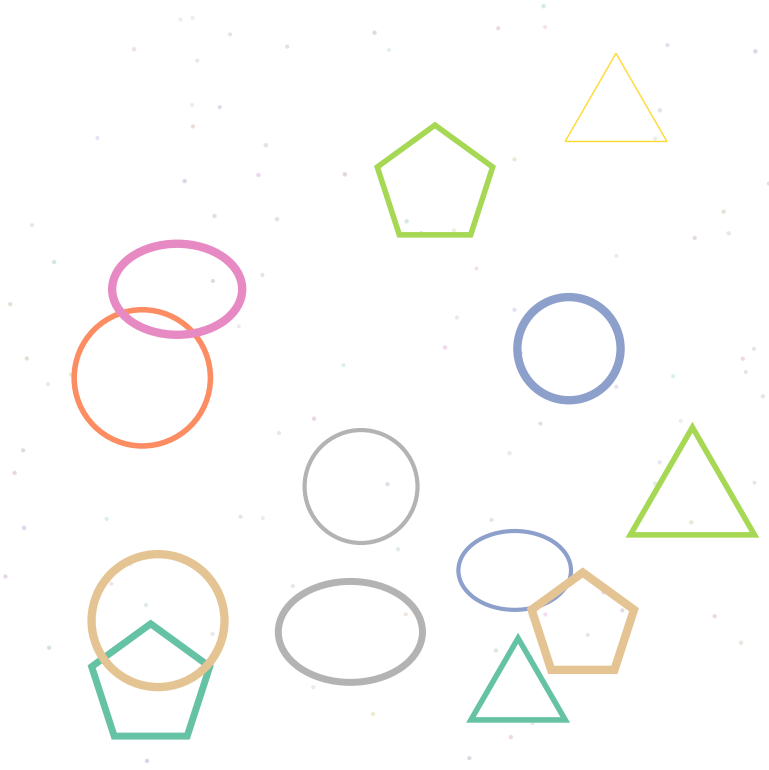[{"shape": "triangle", "thickness": 2, "radius": 0.35, "center": [0.673, 0.1]}, {"shape": "pentagon", "thickness": 2.5, "radius": 0.4, "center": [0.196, 0.109]}, {"shape": "circle", "thickness": 2, "radius": 0.44, "center": [0.185, 0.509]}, {"shape": "oval", "thickness": 1.5, "radius": 0.37, "center": [0.668, 0.259]}, {"shape": "circle", "thickness": 3, "radius": 0.34, "center": [0.739, 0.547]}, {"shape": "oval", "thickness": 3, "radius": 0.42, "center": [0.23, 0.624]}, {"shape": "triangle", "thickness": 2, "radius": 0.47, "center": [0.899, 0.352]}, {"shape": "pentagon", "thickness": 2, "radius": 0.39, "center": [0.565, 0.759]}, {"shape": "triangle", "thickness": 0.5, "radius": 0.38, "center": [0.8, 0.854]}, {"shape": "pentagon", "thickness": 3, "radius": 0.35, "center": [0.757, 0.187]}, {"shape": "circle", "thickness": 3, "radius": 0.43, "center": [0.205, 0.194]}, {"shape": "oval", "thickness": 2.5, "radius": 0.47, "center": [0.455, 0.179]}, {"shape": "circle", "thickness": 1.5, "radius": 0.37, "center": [0.469, 0.368]}]